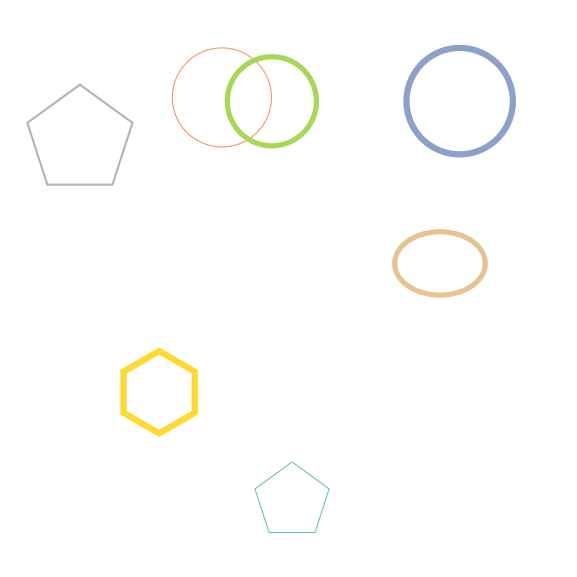[{"shape": "pentagon", "thickness": 0.5, "radius": 0.34, "center": [0.506, 0.132]}, {"shape": "circle", "thickness": 0.5, "radius": 0.43, "center": [0.384, 0.83]}, {"shape": "circle", "thickness": 3, "radius": 0.46, "center": [0.796, 0.824]}, {"shape": "circle", "thickness": 2.5, "radius": 0.39, "center": [0.471, 0.824]}, {"shape": "hexagon", "thickness": 3, "radius": 0.36, "center": [0.276, 0.32]}, {"shape": "oval", "thickness": 2.5, "radius": 0.39, "center": [0.762, 0.543]}, {"shape": "pentagon", "thickness": 1, "radius": 0.48, "center": [0.138, 0.757]}]